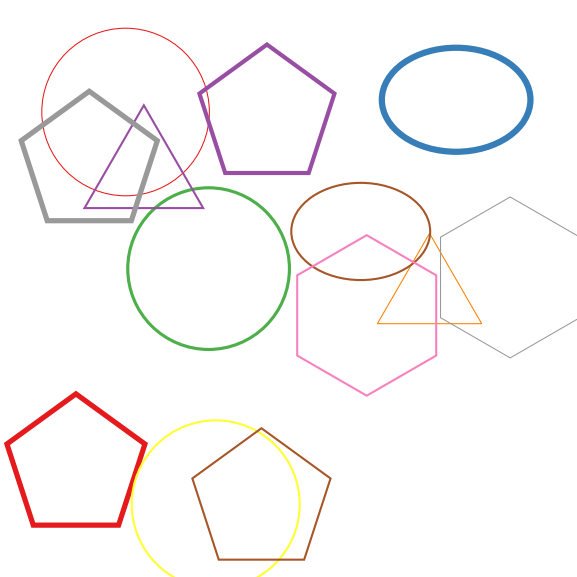[{"shape": "circle", "thickness": 0.5, "radius": 0.73, "center": [0.217, 0.805]}, {"shape": "pentagon", "thickness": 2.5, "radius": 0.63, "center": [0.131, 0.191]}, {"shape": "oval", "thickness": 3, "radius": 0.64, "center": [0.79, 0.826]}, {"shape": "circle", "thickness": 1.5, "radius": 0.7, "center": [0.361, 0.534]}, {"shape": "triangle", "thickness": 1, "radius": 0.59, "center": [0.249, 0.698]}, {"shape": "pentagon", "thickness": 2, "radius": 0.61, "center": [0.462, 0.799]}, {"shape": "triangle", "thickness": 0.5, "radius": 0.52, "center": [0.744, 0.491]}, {"shape": "circle", "thickness": 1, "radius": 0.73, "center": [0.374, 0.126]}, {"shape": "pentagon", "thickness": 1, "radius": 0.63, "center": [0.453, 0.132]}, {"shape": "oval", "thickness": 1, "radius": 0.6, "center": [0.625, 0.598]}, {"shape": "hexagon", "thickness": 1, "radius": 0.69, "center": [0.635, 0.453]}, {"shape": "hexagon", "thickness": 0.5, "radius": 0.7, "center": [0.883, 0.519]}, {"shape": "pentagon", "thickness": 2.5, "radius": 0.62, "center": [0.155, 0.717]}]